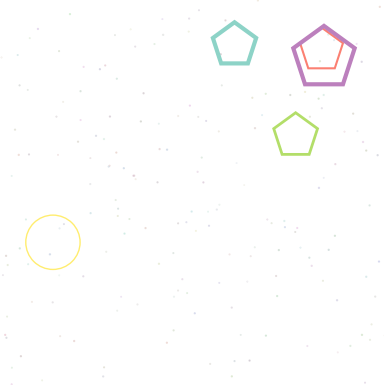[{"shape": "pentagon", "thickness": 3, "radius": 0.3, "center": [0.609, 0.883]}, {"shape": "pentagon", "thickness": 1.5, "radius": 0.29, "center": [0.835, 0.87]}, {"shape": "pentagon", "thickness": 2, "radius": 0.3, "center": [0.768, 0.647]}, {"shape": "pentagon", "thickness": 3, "radius": 0.42, "center": [0.842, 0.849]}, {"shape": "circle", "thickness": 1, "radius": 0.35, "center": [0.138, 0.371]}]